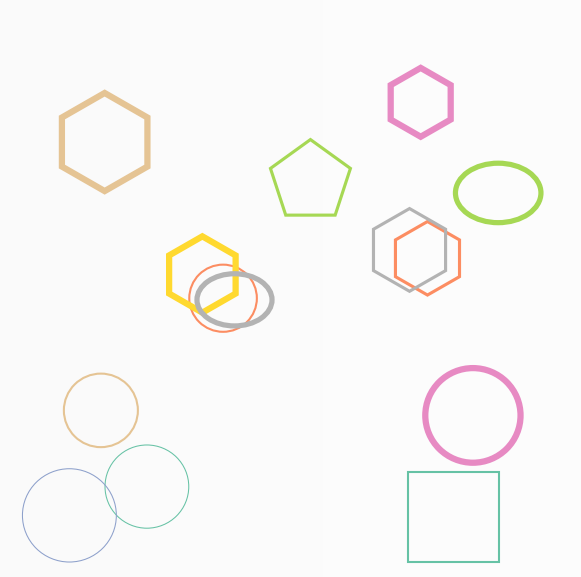[{"shape": "circle", "thickness": 0.5, "radius": 0.36, "center": [0.253, 0.157]}, {"shape": "square", "thickness": 1, "radius": 0.39, "center": [0.78, 0.103]}, {"shape": "circle", "thickness": 1, "radius": 0.29, "center": [0.384, 0.483]}, {"shape": "hexagon", "thickness": 1.5, "radius": 0.32, "center": [0.735, 0.552]}, {"shape": "circle", "thickness": 0.5, "radius": 0.4, "center": [0.119, 0.107]}, {"shape": "circle", "thickness": 3, "radius": 0.41, "center": [0.814, 0.28]}, {"shape": "hexagon", "thickness": 3, "radius": 0.3, "center": [0.724, 0.822]}, {"shape": "oval", "thickness": 2.5, "radius": 0.37, "center": [0.857, 0.665]}, {"shape": "pentagon", "thickness": 1.5, "radius": 0.36, "center": [0.534, 0.685]}, {"shape": "hexagon", "thickness": 3, "radius": 0.33, "center": [0.348, 0.524]}, {"shape": "circle", "thickness": 1, "radius": 0.32, "center": [0.174, 0.289]}, {"shape": "hexagon", "thickness": 3, "radius": 0.42, "center": [0.18, 0.753]}, {"shape": "oval", "thickness": 2.5, "radius": 0.32, "center": [0.403, 0.48]}, {"shape": "hexagon", "thickness": 1.5, "radius": 0.36, "center": [0.705, 0.566]}]